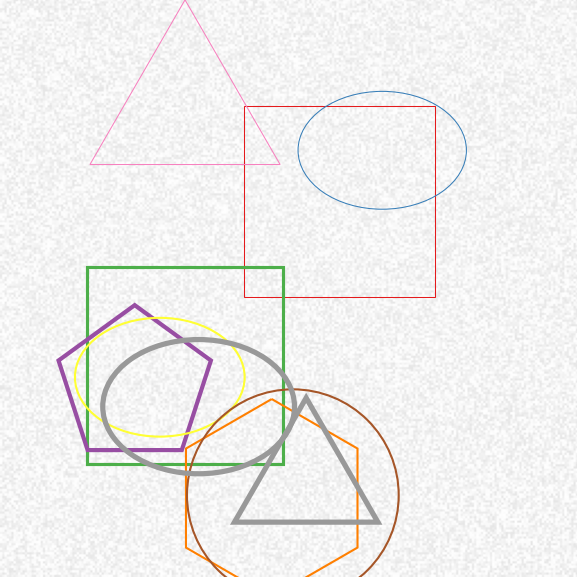[{"shape": "square", "thickness": 0.5, "radius": 0.82, "center": [0.588, 0.651]}, {"shape": "oval", "thickness": 0.5, "radius": 0.73, "center": [0.662, 0.739]}, {"shape": "square", "thickness": 1.5, "radius": 0.85, "center": [0.32, 0.366]}, {"shape": "pentagon", "thickness": 2, "radius": 0.69, "center": [0.233, 0.332]}, {"shape": "hexagon", "thickness": 1, "radius": 0.86, "center": [0.471, 0.137]}, {"shape": "oval", "thickness": 1, "radius": 0.73, "center": [0.277, 0.346]}, {"shape": "circle", "thickness": 1, "radius": 0.92, "center": [0.507, 0.142]}, {"shape": "triangle", "thickness": 0.5, "radius": 0.95, "center": [0.32, 0.809]}, {"shape": "oval", "thickness": 2.5, "radius": 0.83, "center": [0.344, 0.295]}, {"shape": "triangle", "thickness": 2.5, "radius": 0.72, "center": [0.53, 0.167]}]